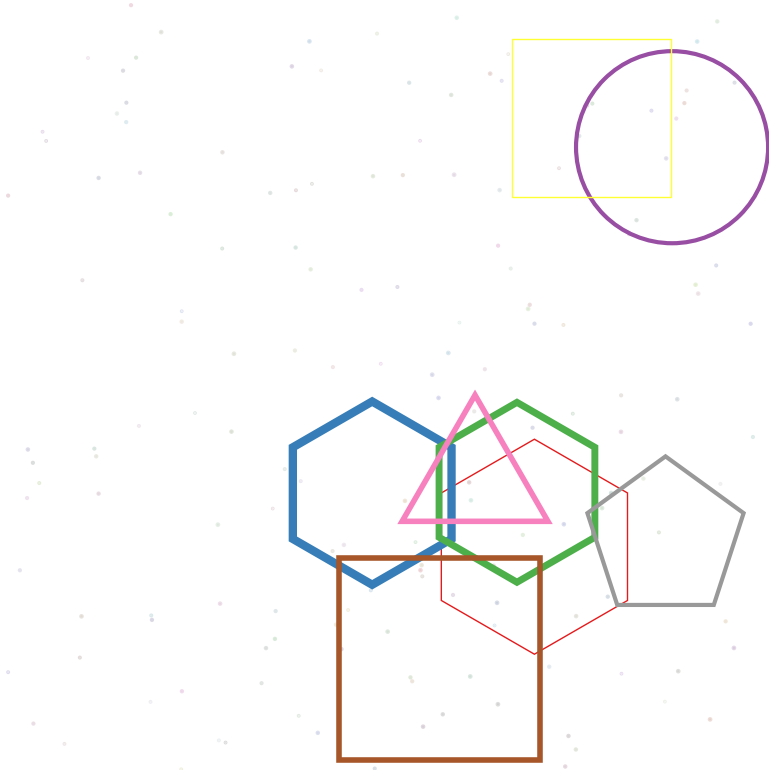[{"shape": "hexagon", "thickness": 0.5, "radius": 0.7, "center": [0.694, 0.29]}, {"shape": "hexagon", "thickness": 3, "radius": 0.59, "center": [0.483, 0.36]}, {"shape": "hexagon", "thickness": 2.5, "radius": 0.58, "center": [0.671, 0.361]}, {"shape": "circle", "thickness": 1.5, "radius": 0.62, "center": [0.873, 0.809]}, {"shape": "square", "thickness": 0.5, "radius": 0.51, "center": [0.768, 0.846]}, {"shape": "square", "thickness": 2, "radius": 0.65, "center": [0.571, 0.144]}, {"shape": "triangle", "thickness": 2, "radius": 0.55, "center": [0.617, 0.378]}, {"shape": "pentagon", "thickness": 1.5, "radius": 0.53, "center": [0.864, 0.301]}]